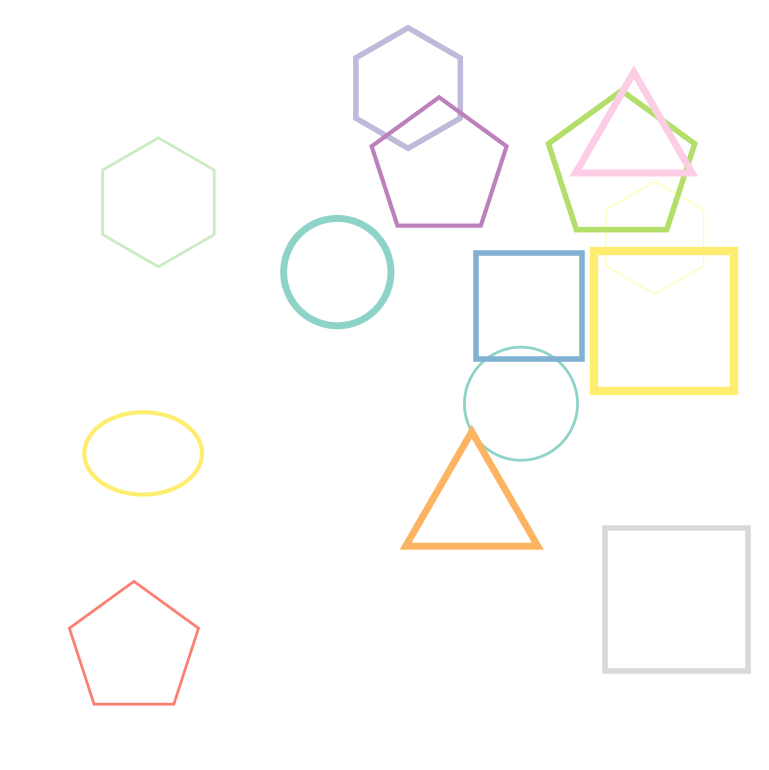[{"shape": "circle", "thickness": 1, "radius": 0.37, "center": [0.677, 0.476]}, {"shape": "circle", "thickness": 2.5, "radius": 0.35, "center": [0.438, 0.647]}, {"shape": "hexagon", "thickness": 0.5, "radius": 0.37, "center": [0.85, 0.691]}, {"shape": "hexagon", "thickness": 2, "radius": 0.39, "center": [0.53, 0.886]}, {"shape": "pentagon", "thickness": 1, "radius": 0.44, "center": [0.174, 0.157]}, {"shape": "square", "thickness": 2, "radius": 0.35, "center": [0.687, 0.602]}, {"shape": "triangle", "thickness": 2.5, "radius": 0.5, "center": [0.613, 0.34]}, {"shape": "pentagon", "thickness": 2, "radius": 0.5, "center": [0.807, 0.782]}, {"shape": "triangle", "thickness": 2.5, "radius": 0.44, "center": [0.823, 0.819]}, {"shape": "square", "thickness": 2, "radius": 0.46, "center": [0.879, 0.221]}, {"shape": "pentagon", "thickness": 1.5, "radius": 0.46, "center": [0.57, 0.782]}, {"shape": "hexagon", "thickness": 1, "radius": 0.42, "center": [0.206, 0.737]}, {"shape": "oval", "thickness": 1.5, "radius": 0.38, "center": [0.186, 0.411]}, {"shape": "square", "thickness": 3, "radius": 0.46, "center": [0.863, 0.583]}]